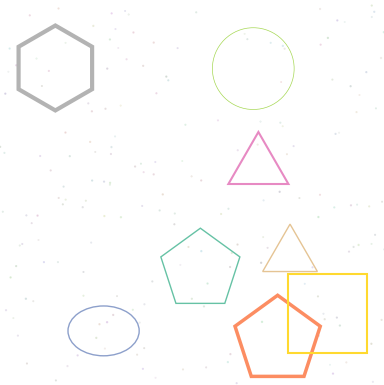[{"shape": "pentagon", "thickness": 1, "radius": 0.54, "center": [0.52, 0.299]}, {"shape": "pentagon", "thickness": 2.5, "radius": 0.58, "center": [0.721, 0.117]}, {"shape": "oval", "thickness": 1, "radius": 0.46, "center": [0.269, 0.141]}, {"shape": "triangle", "thickness": 1.5, "radius": 0.45, "center": [0.671, 0.567]}, {"shape": "circle", "thickness": 0.5, "radius": 0.53, "center": [0.658, 0.822]}, {"shape": "square", "thickness": 1.5, "radius": 0.51, "center": [0.852, 0.185]}, {"shape": "triangle", "thickness": 1, "radius": 0.41, "center": [0.753, 0.336]}, {"shape": "hexagon", "thickness": 3, "radius": 0.55, "center": [0.144, 0.823]}]